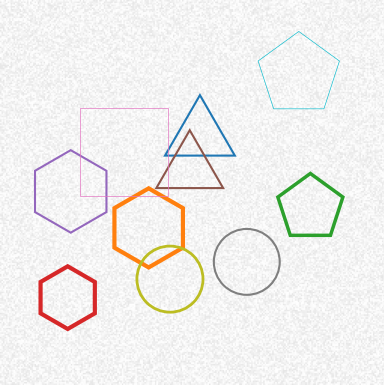[{"shape": "triangle", "thickness": 1.5, "radius": 0.52, "center": [0.519, 0.648]}, {"shape": "hexagon", "thickness": 3, "radius": 0.51, "center": [0.386, 0.408]}, {"shape": "pentagon", "thickness": 2.5, "radius": 0.44, "center": [0.806, 0.461]}, {"shape": "hexagon", "thickness": 3, "radius": 0.41, "center": [0.176, 0.227]}, {"shape": "hexagon", "thickness": 1.5, "radius": 0.54, "center": [0.184, 0.503]}, {"shape": "triangle", "thickness": 1.5, "radius": 0.5, "center": [0.493, 0.562]}, {"shape": "square", "thickness": 0.5, "radius": 0.57, "center": [0.321, 0.605]}, {"shape": "circle", "thickness": 1.5, "radius": 0.43, "center": [0.641, 0.32]}, {"shape": "circle", "thickness": 2, "radius": 0.43, "center": [0.441, 0.275]}, {"shape": "pentagon", "thickness": 0.5, "radius": 0.56, "center": [0.776, 0.807]}]